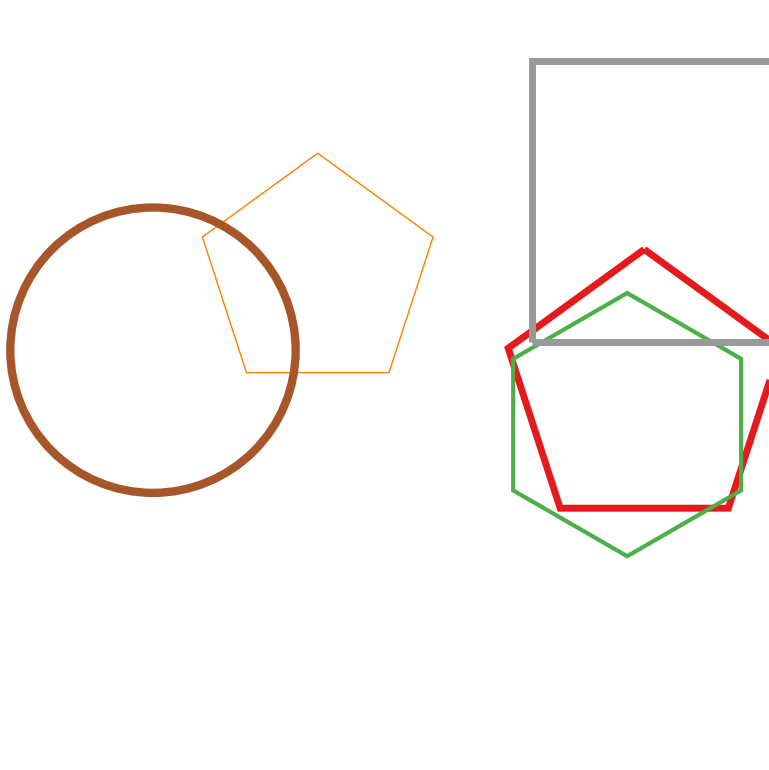[{"shape": "pentagon", "thickness": 2.5, "radius": 0.93, "center": [0.837, 0.49]}, {"shape": "hexagon", "thickness": 1.5, "radius": 0.85, "center": [0.814, 0.449]}, {"shape": "pentagon", "thickness": 0.5, "radius": 0.79, "center": [0.413, 0.643]}, {"shape": "circle", "thickness": 3, "radius": 0.93, "center": [0.199, 0.545]}, {"shape": "square", "thickness": 2.5, "radius": 0.91, "center": [0.874, 0.738]}]